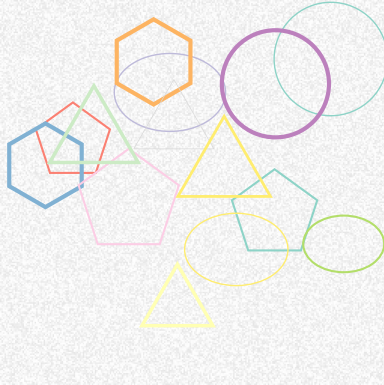[{"shape": "circle", "thickness": 1, "radius": 0.74, "center": [0.859, 0.847]}, {"shape": "pentagon", "thickness": 1.5, "radius": 0.58, "center": [0.713, 0.444]}, {"shape": "triangle", "thickness": 2.5, "radius": 0.53, "center": [0.461, 0.207]}, {"shape": "oval", "thickness": 1, "radius": 0.72, "center": [0.441, 0.76]}, {"shape": "pentagon", "thickness": 1.5, "radius": 0.51, "center": [0.189, 0.633]}, {"shape": "hexagon", "thickness": 3, "radius": 0.54, "center": [0.118, 0.571]}, {"shape": "hexagon", "thickness": 3, "radius": 0.55, "center": [0.399, 0.839]}, {"shape": "oval", "thickness": 1.5, "radius": 0.53, "center": [0.893, 0.366]}, {"shape": "pentagon", "thickness": 1.5, "radius": 0.68, "center": [0.334, 0.476]}, {"shape": "triangle", "thickness": 0.5, "radius": 0.6, "center": [0.452, 0.673]}, {"shape": "circle", "thickness": 3, "radius": 0.7, "center": [0.715, 0.782]}, {"shape": "triangle", "thickness": 2.5, "radius": 0.66, "center": [0.244, 0.644]}, {"shape": "oval", "thickness": 1, "radius": 0.67, "center": [0.614, 0.352]}, {"shape": "triangle", "thickness": 2, "radius": 0.69, "center": [0.582, 0.559]}]